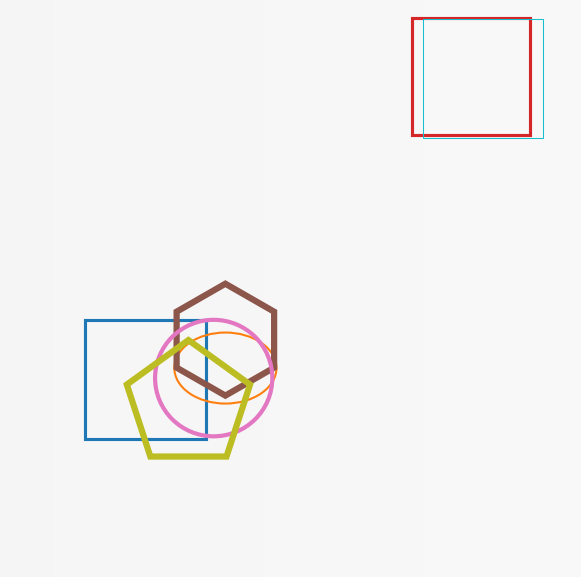[{"shape": "square", "thickness": 1.5, "radius": 0.52, "center": [0.251, 0.342]}, {"shape": "oval", "thickness": 1, "radius": 0.44, "center": [0.388, 0.362]}, {"shape": "square", "thickness": 1.5, "radius": 0.51, "center": [0.81, 0.867]}, {"shape": "hexagon", "thickness": 3, "radius": 0.48, "center": [0.388, 0.411]}, {"shape": "circle", "thickness": 2, "radius": 0.5, "center": [0.368, 0.344]}, {"shape": "pentagon", "thickness": 3, "radius": 0.56, "center": [0.324, 0.299]}, {"shape": "square", "thickness": 0.5, "radius": 0.52, "center": [0.831, 0.864]}]